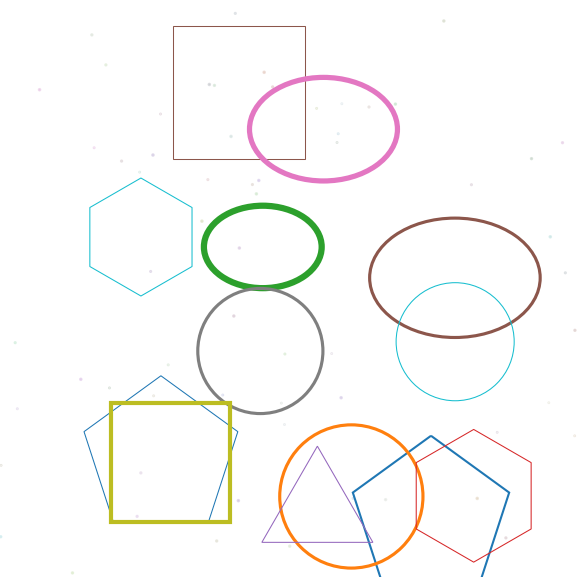[{"shape": "pentagon", "thickness": 1, "radius": 0.71, "center": [0.746, 0.102]}, {"shape": "pentagon", "thickness": 0.5, "radius": 0.7, "center": [0.279, 0.208]}, {"shape": "circle", "thickness": 1.5, "radius": 0.62, "center": [0.608, 0.139]}, {"shape": "oval", "thickness": 3, "radius": 0.51, "center": [0.455, 0.572]}, {"shape": "hexagon", "thickness": 0.5, "radius": 0.57, "center": [0.82, 0.141]}, {"shape": "triangle", "thickness": 0.5, "radius": 0.56, "center": [0.55, 0.116]}, {"shape": "square", "thickness": 0.5, "radius": 0.57, "center": [0.414, 0.838]}, {"shape": "oval", "thickness": 1.5, "radius": 0.74, "center": [0.788, 0.518]}, {"shape": "oval", "thickness": 2.5, "radius": 0.64, "center": [0.56, 0.775]}, {"shape": "circle", "thickness": 1.5, "radius": 0.54, "center": [0.451, 0.391]}, {"shape": "square", "thickness": 2, "radius": 0.51, "center": [0.296, 0.199]}, {"shape": "hexagon", "thickness": 0.5, "radius": 0.51, "center": [0.244, 0.589]}, {"shape": "circle", "thickness": 0.5, "radius": 0.51, "center": [0.788, 0.407]}]